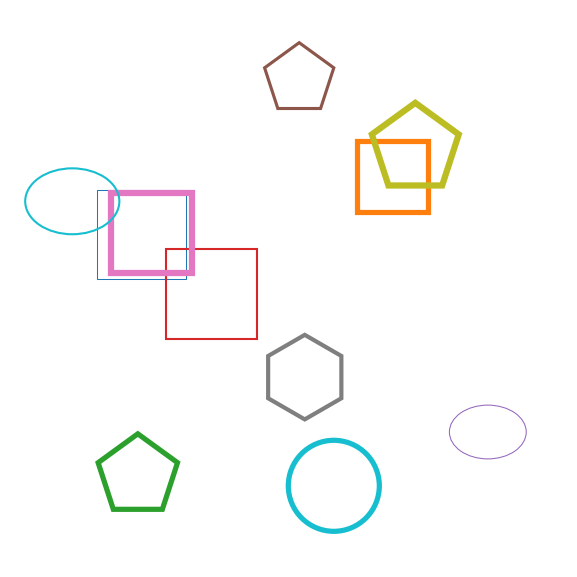[{"shape": "square", "thickness": 0.5, "radius": 0.39, "center": [0.244, 0.593]}, {"shape": "square", "thickness": 2.5, "radius": 0.31, "center": [0.68, 0.694]}, {"shape": "pentagon", "thickness": 2.5, "radius": 0.36, "center": [0.239, 0.176]}, {"shape": "square", "thickness": 1, "radius": 0.39, "center": [0.366, 0.491]}, {"shape": "oval", "thickness": 0.5, "radius": 0.33, "center": [0.845, 0.251]}, {"shape": "pentagon", "thickness": 1.5, "radius": 0.32, "center": [0.518, 0.862]}, {"shape": "square", "thickness": 3, "radius": 0.35, "center": [0.263, 0.596]}, {"shape": "hexagon", "thickness": 2, "radius": 0.37, "center": [0.528, 0.346]}, {"shape": "pentagon", "thickness": 3, "radius": 0.4, "center": [0.719, 0.742]}, {"shape": "oval", "thickness": 1, "radius": 0.41, "center": [0.125, 0.651]}, {"shape": "circle", "thickness": 2.5, "radius": 0.39, "center": [0.578, 0.158]}]